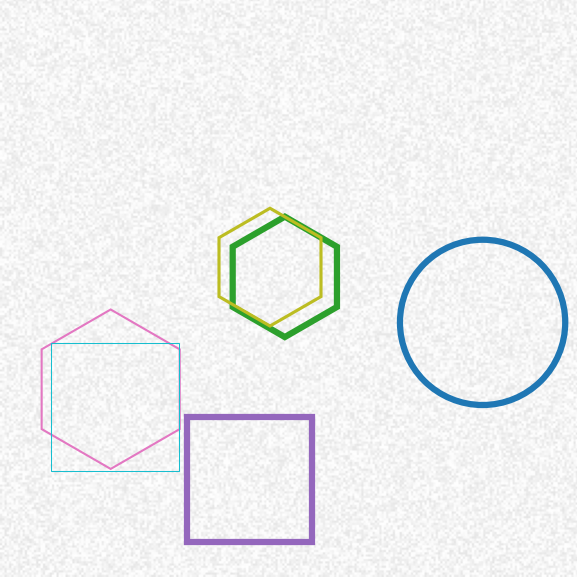[{"shape": "circle", "thickness": 3, "radius": 0.72, "center": [0.836, 0.441]}, {"shape": "hexagon", "thickness": 3, "radius": 0.52, "center": [0.493, 0.52]}, {"shape": "square", "thickness": 3, "radius": 0.54, "center": [0.432, 0.169]}, {"shape": "hexagon", "thickness": 1, "radius": 0.69, "center": [0.192, 0.325]}, {"shape": "hexagon", "thickness": 1.5, "radius": 0.51, "center": [0.468, 0.537]}, {"shape": "square", "thickness": 0.5, "radius": 0.55, "center": [0.199, 0.294]}]